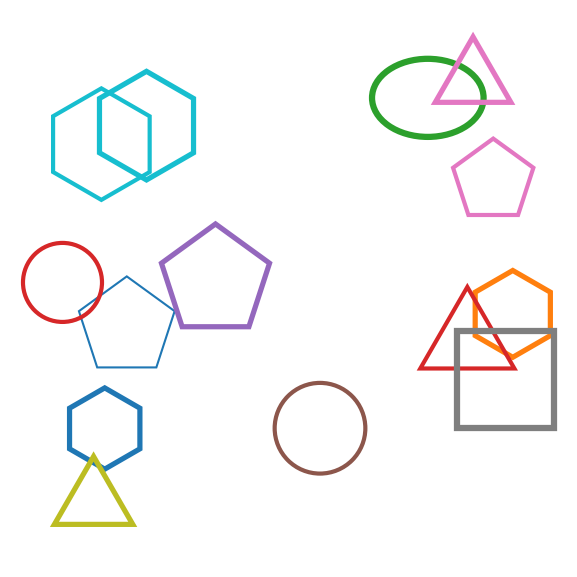[{"shape": "hexagon", "thickness": 2.5, "radius": 0.35, "center": [0.181, 0.257]}, {"shape": "pentagon", "thickness": 1, "radius": 0.44, "center": [0.22, 0.433]}, {"shape": "hexagon", "thickness": 2.5, "radius": 0.38, "center": [0.888, 0.456]}, {"shape": "oval", "thickness": 3, "radius": 0.48, "center": [0.741, 0.83]}, {"shape": "triangle", "thickness": 2, "radius": 0.47, "center": [0.809, 0.408]}, {"shape": "circle", "thickness": 2, "radius": 0.34, "center": [0.108, 0.51]}, {"shape": "pentagon", "thickness": 2.5, "radius": 0.49, "center": [0.373, 0.513]}, {"shape": "circle", "thickness": 2, "radius": 0.39, "center": [0.554, 0.258]}, {"shape": "pentagon", "thickness": 2, "radius": 0.37, "center": [0.854, 0.686]}, {"shape": "triangle", "thickness": 2.5, "radius": 0.38, "center": [0.819, 0.86]}, {"shape": "square", "thickness": 3, "radius": 0.42, "center": [0.875, 0.343]}, {"shape": "triangle", "thickness": 2.5, "radius": 0.39, "center": [0.162, 0.13]}, {"shape": "hexagon", "thickness": 2, "radius": 0.48, "center": [0.176, 0.75]}, {"shape": "hexagon", "thickness": 2.5, "radius": 0.47, "center": [0.254, 0.782]}]